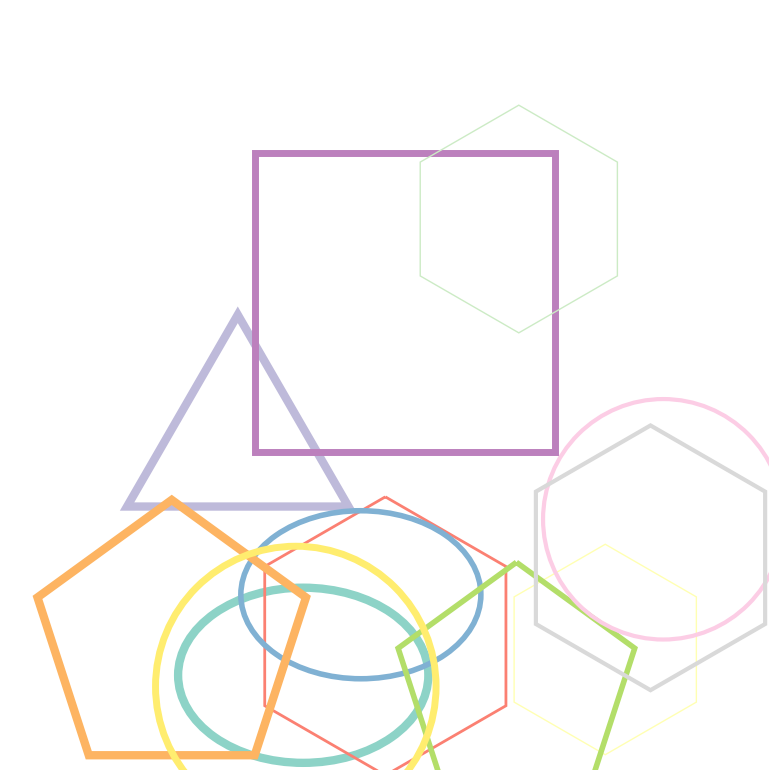[{"shape": "oval", "thickness": 3, "radius": 0.81, "center": [0.394, 0.123]}, {"shape": "hexagon", "thickness": 0.5, "radius": 0.68, "center": [0.786, 0.156]}, {"shape": "triangle", "thickness": 3, "radius": 0.83, "center": [0.309, 0.425]}, {"shape": "hexagon", "thickness": 1, "radius": 0.9, "center": [0.5, 0.174]}, {"shape": "oval", "thickness": 2, "radius": 0.78, "center": [0.469, 0.228]}, {"shape": "pentagon", "thickness": 3, "radius": 0.92, "center": [0.223, 0.167]}, {"shape": "pentagon", "thickness": 2, "radius": 0.81, "center": [0.671, 0.108]}, {"shape": "circle", "thickness": 1.5, "radius": 0.78, "center": [0.861, 0.326]}, {"shape": "hexagon", "thickness": 1.5, "radius": 0.86, "center": [0.845, 0.276]}, {"shape": "square", "thickness": 2.5, "radius": 0.97, "center": [0.527, 0.607]}, {"shape": "hexagon", "thickness": 0.5, "radius": 0.74, "center": [0.674, 0.716]}, {"shape": "circle", "thickness": 2.5, "radius": 0.91, "center": [0.384, 0.108]}]